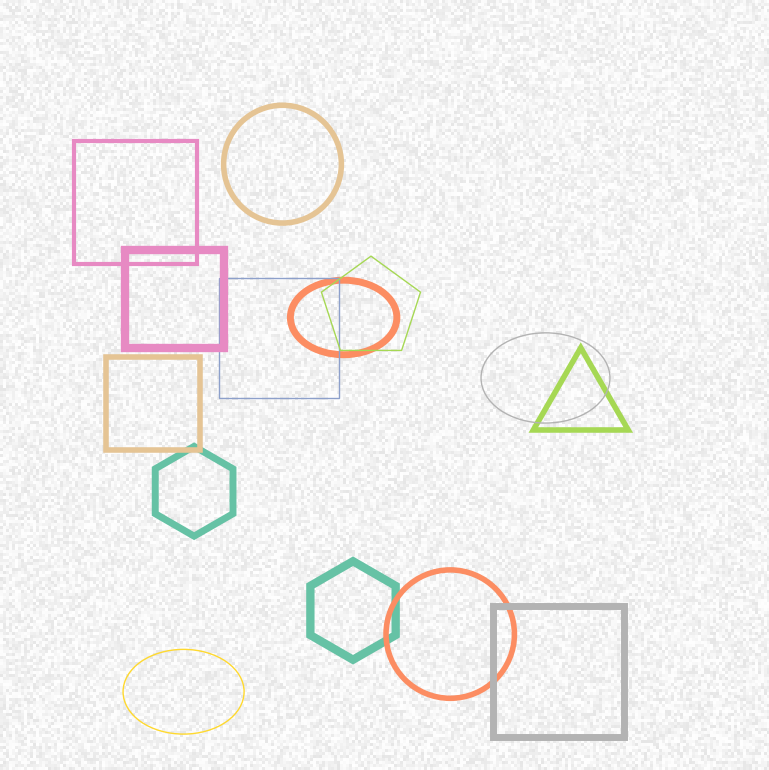[{"shape": "hexagon", "thickness": 3, "radius": 0.32, "center": [0.458, 0.207]}, {"shape": "hexagon", "thickness": 2.5, "radius": 0.29, "center": [0.252, 0.362]}, {"shape": "oval", "thickness": 2.5, "radius": 0.35, "center": [0.446, 0.588]}, {"shape": "circle", "thickness": 2, "radius": 0.42, "center": [0.585, 0.176]}, {"shape": "square", "thickness": 0.5, "radius": 0.39, "center": [0.362, 0.561]}, {"shape": "square", "thickness": 1.5, "radius": 0.4, "center": [0.176, 0.737]}, {"shape": "square", "thickness": 3, "radius": 0.32, "center": [0.226, 0.612]}, {"shape": "pentagon", "thickness": 0.5, "radius": 0.34, "center": [0.482, 0.6]}, {"shape": "triangle", "thickness": 2, "radius": 0.36, "center": [0.754, 0.477]}, {"shape": "oval", "thickness": 0.5, "radius": 0.39, "center": [0.238, 0.102]}, {"shape": "circle", "thickness": 2, "radius": 0.38, "center": [0.367, 0.787]}, {"shape": "square", "thickness": 2, "radius": 0.3, "center": [0.199, 0.476]}, {"shape": "oval", "thickness": 0.5, "radius": 0.42, "center": [0.708, 0.509]}, {"shape": "square", "thickness": 2.5, "radius": 0.43, "center": [0.726, 0.128]}]